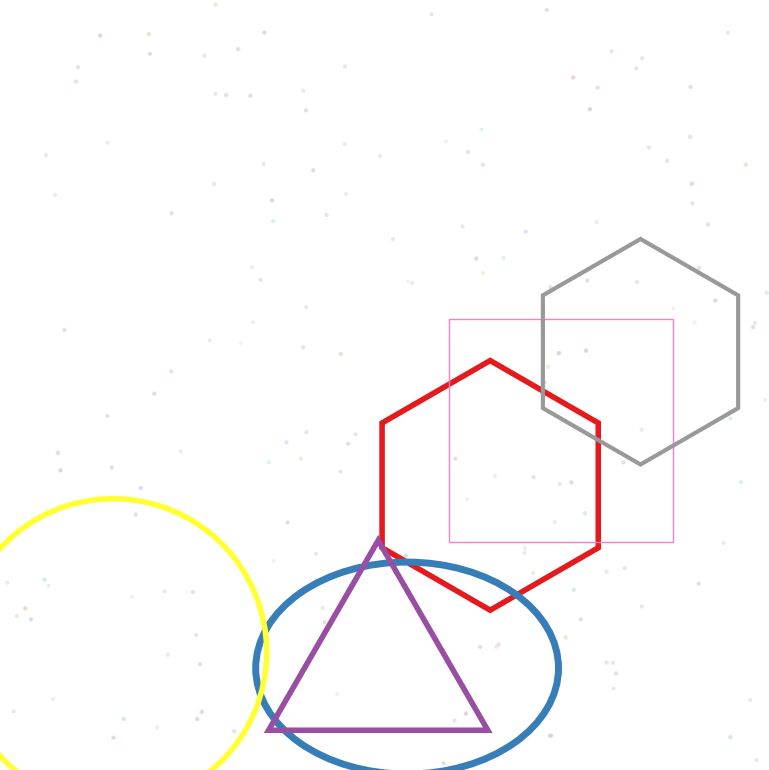[{"shape": "hexagon", "thickness": 2, "radius": 0.81, "center": [0.637, 0.37]}, {"shape": "oval", "thickness": 2.5, "radius": 0.98, "center": [0.529, 0.132]}, {"shape": "triangle", "thickness": 2, "radius": 0.82, "center": [0.491, 0.134]}, {"shape": "circle", "thickness": 2, "radius": 1.0, "center": [0.147, 0.153]}, {"shape": "square", "thickness": 0.5, "radius": 0.73, "center": [0.728, 0.441]}, {"shape": "hexagon", "thickness": 1.5, "radius": 0.73, "center": [0.832, 0.543]}]